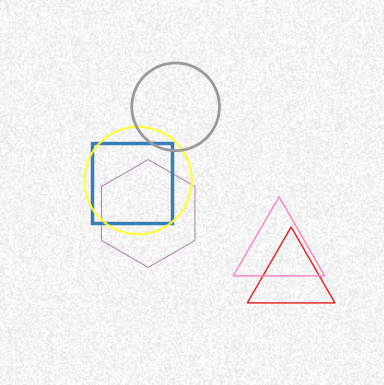[{"shape": "triangle", "thickness": 1, "radius": 0.66, "center": [0.756, 0.279]}, {"shape": "square", "thickness": 2.5, "radius": 0.52, "center": [0.344, 0.526]}, {"shape": "hexagon", "thickness": 0.5, "radius": 0.7, "center": [0.385, 0.446]}, {"shape": "circle", "thickness": 1.5, "radius": 0.7, "center": [0.359, 0.531]}, {"shape": "triangle", "thickness": 1, "radius": 0.69, "center": [0.725, 0.352]}, {"shape": "circle", "thickness": 2, "radius": 0.57, "center": [0.456, 0.723]}]